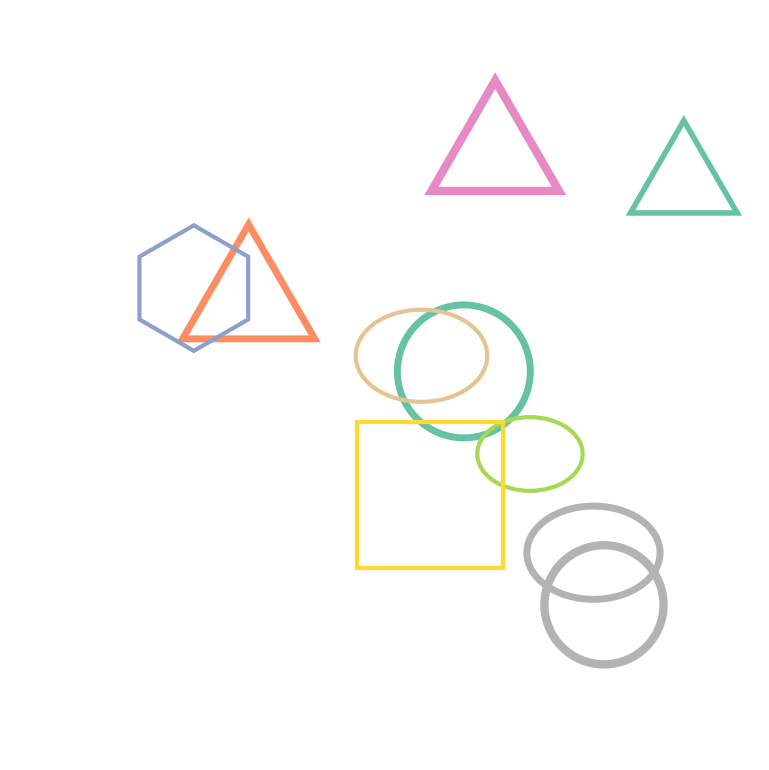[{"shape": "circle", "thickness": 2.5, "radius": 0.43, "center": [0.602, 0.518]}, {"shape": "triangle", "thickness": 2, "radius": 0.4, "center": [0.888, 0.763]}, {"shape": "triangle", "thickness": 2.5, "radius": 0.5, "center": [0.323, 0.609]}, {"shape": "hexagon", "thickness": 1.5, "radius": 0.41, "center": [0.252, 0.626]}, {"shape": "triangle", "thickness": 3, "radius": 0.48, "center": [0.643, 0.8]}, {"shape": "oval", "thickness": 1.5, "radius": 0.34, "center": [0.688, 0.41]}, {"shape": "square", "thickness": 1.5, "radius": 0.47, "center": [0.559, 0.357]}, {"shape": "oval", "thickness": 1.5, "radius": 0.43, "center": [0.547, 0.538]}, {"shape": "circle", "thickness": 3, "radius": 0.39, "center": [0.784, 0.215]}, {"shape": "oval", "thickness": 2.5, "radius": 0.43, "center": [0.771, 0.282]}]